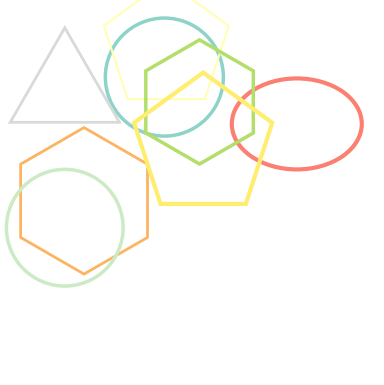[{"shape": "circle", "thickness": 2.5, "radius": 0.77, "center": [0.427, 0.8]}, {"shape": "pentagon", "thickness": 1.5, "radius": 0.85, "center": [0.432, 0.88]}, {"shape": "oval", "thickness": 3, "radius": 0.84, "center": [0.771, 0.678]}, {"shape": "hexagon", "thickness": 2, "radius": 0.95, "center": [0.218, 0.478]}, {"shape": "hexagon", "thickness": 2.5, "radius": 0.81, "center": [0.518, 0.735]}, {"shape": "triangle", "thickness": 2, "radius": 0.82, "center": [0.168, 0.764]}, {"shape": "circle", "thickness": 2.5, "radius": 0.76, "center": [0.168, 0.409]}, {"shape": "pentagon", "thickness": 3, "radius": 0.94, "center": [0.528, 0.623]}]